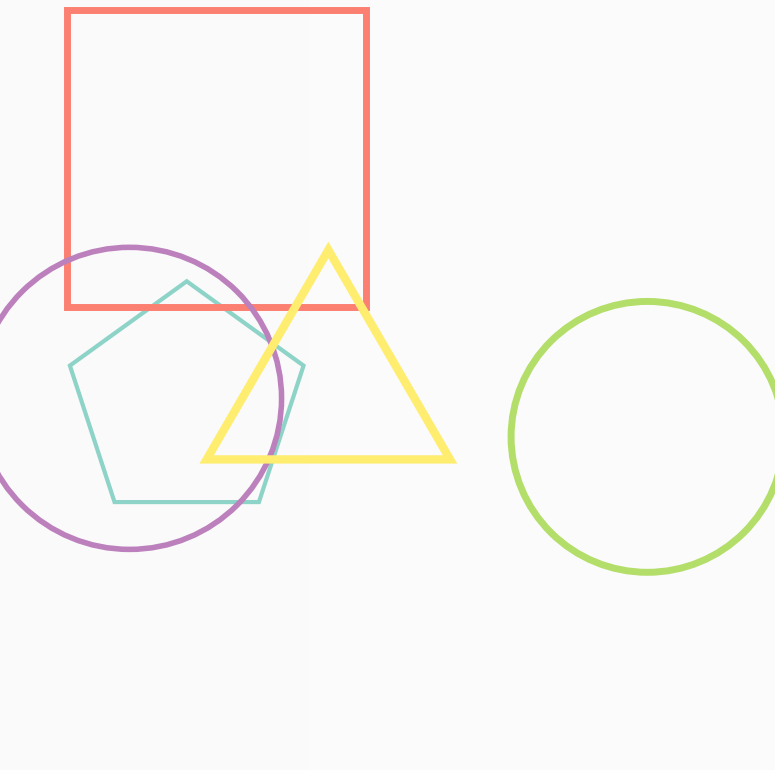[{"shape": "pentagon", "thickness": 1.5, "radius": 0.79, "center": [0.241, 0.476]}, {"shape": "square", "thickness": 2.5, "radius": 0.97, "center": [0.28, 0.794]}, {"shape": "circle", "thickness": 2.5, "radius": 0.88, "center": [0.835, 0.433]}, {"shape": "circle", "thickness": 2, "radius": 0.98, "center": [0.167, 0.483]}, {"shape": "triangle", "thickness": 3, "radius": 0.91, "center": [0.424, 0.494]}]